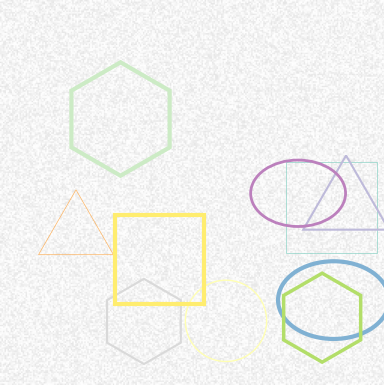[{"shape": "square", "thickness": 0.5, "radius": 0.59, "center": [0.861, 0.461]}, {"shape": "circle", "thickness": 1, "radius": 0.53, "center": [0.587, 0.167]}, {"shape": "triangle", "thickness": 1.5, "radius": 0.64, "center": [0.899, 0.468]}, {"shape": "oval", "thickness": 3, "radius": 0.72, "center": [0.866, 0.22]}, {"shape": "triangle", "thickness": 0.5, "radius": 0.56, "center": [0.197, 0.395]}, {"shape": "hexagon", "thickness": 2.5, "radius": 0.58, "center": [0.837, 0.175]}, {"shape": "hexagon", "thickness": 1.5, "radius": 0.55, "center": [0.374, 0.165]}, {"shape": "oval", "thickness": 2, "radius": 0.62, "center": [0.774, 0.498]}, {"shape": "hexagon", "thickness": 3, "radius": 0.74, "center": [0.313, 0.691]}, {"shape": "square", "thickness": 3, "radius": 0.58, "center": [0.415, 0.325]}]